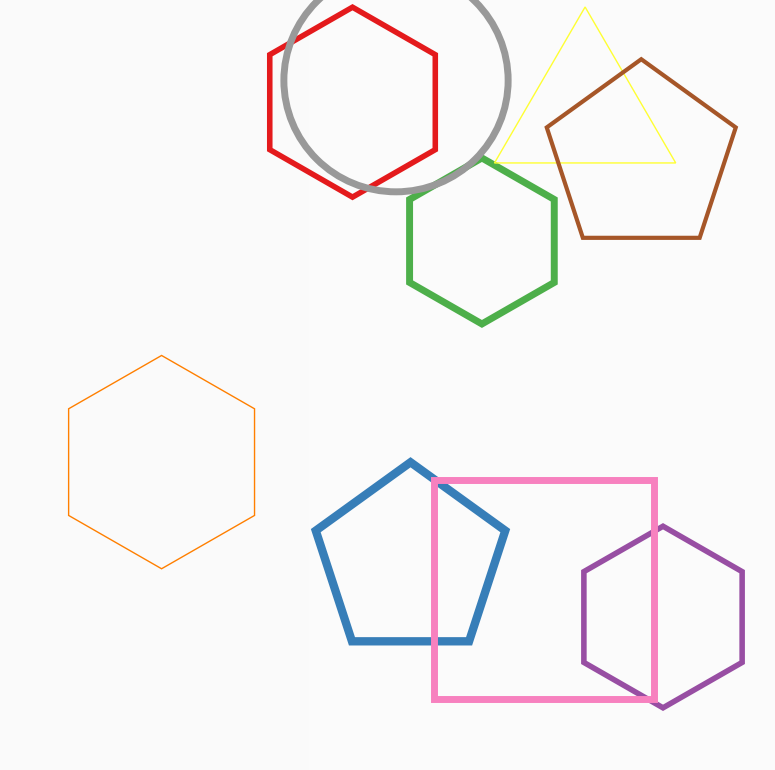[{"shape": "hexagon", "thickness": 2, "radius": 0.62, "center": [0.455, 0.867]}, {"shape": "pentagon", "thickness": 3, "radius": 0.64, "center": [0.53, 0.271]}, {"shape": "hexagon", "thickness": 2.5, "radius": 0.54, "center": [0.622, 0.687]}, {"shape": "hexagon", "thickness": 2, "radius": 0.59, "center": [0.855, 0.199]}, {"shape": "hexagon", "thickness": 0.5, "radius": 0.69, "center": [0.208, 0.4]}, {"shape": "triangle", "thickness": 0.5, "radius": 0.68, "center": [0.755, 0.856]}, {"shape": "pentagon", "thickness": 1.5, "radius": 0.64, "center": [0.827, 0.795]}, {"shape": "square", "thickness": 2.5, "radius": 0.71, "center": [0.702, 0.235]}, {"shape": "circle", "thickness": 2.5, "radius": 0.72, "center": [0.511, 0.896]}]